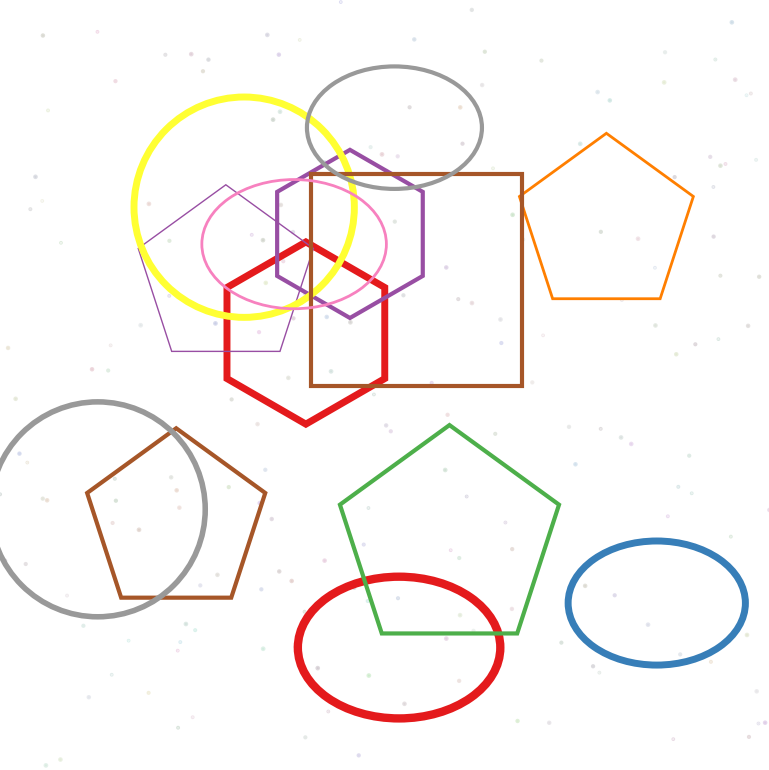[{"shape": "oval", "thickness": 3, "radius": 0.66, "center": [0.518, 0.159]}, {"shape": "hexagon", "thickness": 2.5, "radius": 0.59, "center": [0.397, 0.567]}, {"shape": "oval", "thickness": 2.5, "radius": 0.58, "center": [0.853, 0.217]}, {"shape": "pentagon", "thickness": 1.5, "radius": 0.75, "center": [0.584, 0.298]}, {"shape": "hexagon", "thickness": 1.5, "radius": 0.55, "center": [0.454, 0.696]}, {"shape": "pentagon", "thickness": 0.5, "radius": 0.6, "center": [0.293, 0.64]}, {"shape": "pentagon", "thickness": 1, "radius": 0.59, "center": [0.788, 0.708]}, {"shape": "circle", "thickness": 2.5, "radius": 0.72, "center": [0.317, 0.731]}, {"shape": "square", "thickness": 1.5, "radius": 0.69, "center": [0.541, 0.636]}, {"shape": "pentagon", "thickness": 1.5, "radius": 0.61, "center": [0.229, 0.322]}, {"shape": "oval", "thickness": 1, "radius": 0.6, "center": [0.382, 0.683]}, {"shape": "oval", "thickness": 1.5, "radius": 0.57, "center": [0.512, 0.834]}, {"shape": "circle", "thickness": 2, "radius": 0.7, "center": [0.127, 0.339]}]